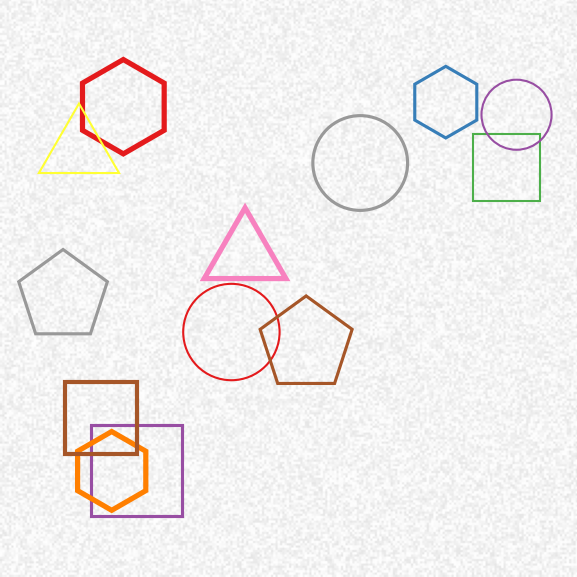[{"shape": "circle", "thickness": 1, "radius": 0.42, "center": [0.401, 0.424]}, {"shape": "hexagon", "thickness": 2.5, "radius": 0.41, "center": [0.214, 0.814]}, {"shape": "hexagon", "thickness": 1.5, "radius": 0.31, "center": [0.772, 0.822]}, {"shape": "square", "thickness": 1, "radius": 0.29, "center": [0.877, 0.708]}, {"shape": "square", "thickness": 1.5, "radius": 0.39, "center": [0.236, 0.184]}, {"shape": "circle", "thickness": 1, "radius": 0.3, "center": [0.894, 0.8]}, {"shape": "hexagon", "thickness": 2.5, "radius": 0.34, "center": [0.193, 0.184]}, {"shape": "triangle", "thickness": 1, "radius": 0.4, "center": [0.137, 0.74]}, {"shape": "square", "thickness": 2, "radius": 0.31, "center": [0.174, 0.275]}, {"shape": "pentagon", "thickness": 1.5, "radius": 0.42, "center": [0.53, 0.403]}, {"shape": "triangle", "thickness": 2.5, "radius": 0.41, "center": [0.424, 0.558]}, {"shape": "circle", "thickness": 1.5, "radius": 0.41, "center": [0.624, 0.717]}, {"shape": "pentagon", "thickness": 1.5, "radius": 0.4, "center": [0.109, 0.486]}]